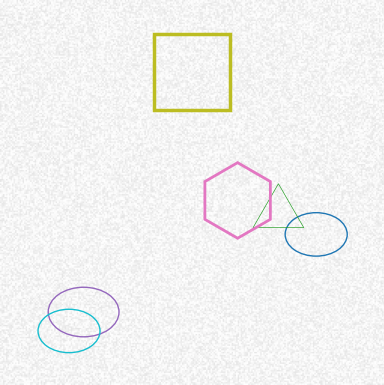[{"shape": "oval", "thickness": 1, "radius": 0.4, "center": [0.821, 0.391]}, {"shape": "triangle", "thickness": 0.5, "radius": 0.38, "center": [0.723, 0.447]}, {"shape": "oval", "thickness": 1, "radius": 0.46, "center": [0.217, 0.19]}, {"shape": "hexagon", "thickness": 2, "radius": 0.49, "center": [0.617, 0.479]}, {"shape": "square", "thickness": 2.5, "radius": 0.49, "center": [0.498, 0.813]}, {"shape": "oval", "thickness": 1, "radius": 0.4, "center": [0.179, 0.14]}]